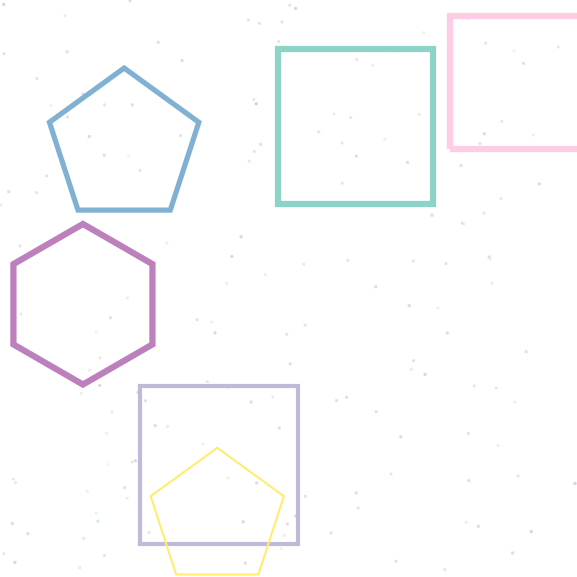[{"shape": "square", "thickness": 3, "radius": 0.67, "center": [0.615, 0.78]}, {"shape": "square", "thickness": 2, "radius": 0.68, "center": [0.38, 0.194]}, {"shape": "pentagon", "thickness": 2.5, "radius": 0.68, "center": [0.215, 0.745]}, {"shape": "square", "thickness": 3, "radius": 0.58, "center": [0.895, 0.857]}, {"shape": "hexagon", "thickness": 3, "radius": 0.7, "center": [0.144, 0.472]}, {"shape": "pentagon", "thickness": 1, "radius": 0.61, "center": [0.376, 0.102]}]